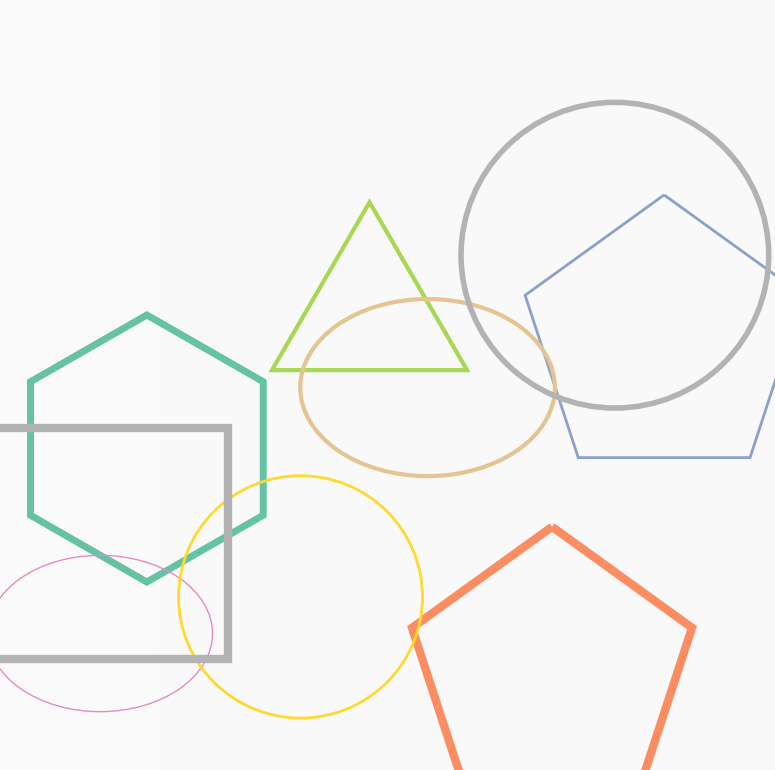[{"shape": "hexagon", "thickness": 2.5, "radius": 0.87, "center": [0.19, 0.418]}, {"shape": "pentagon", "thickness": 3, "radius": 0.95, "center": [0.712, 0.126]}, {"shape": "pentagon", "thickness": 1, "radius": 0.94, "center": [0.857, 0.558]}, {"shape": "oval", "thickness": 0.5, "radius": 0.72, "center": [0.129, 0.177]}, {"shape": "triangle", "thickness": 1.5, "radius": 0.73, "center": [0.477, 0.592]}, {"shape": "circle", "thickness": 1, "radius": 0.79, "center": [0.388, 0.225]}, {"shape": "oval", "thickness": 1.5, "radius": 0.82, "center": [0.552, 0.497]}, {"shape": "square", "thickness": 3, "radius": 0.75, "center": [0.144, 0.294]}, {"shape": "circle", "thickness": 2, "radius": 0.99, "center": [0.793, 0.669]}]